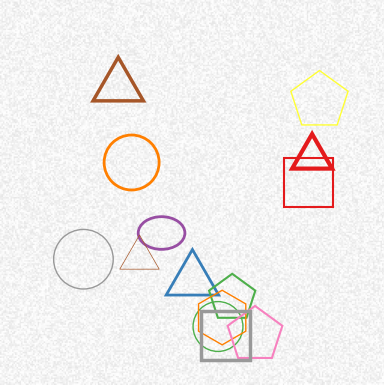[{"shape": "triangle", "thickness": 3, "radius": 0.3, "center": [0.811, 0.592]}, {"shape": "square", "thickness": 1.5, "radius": 0.32, "center": [0.802, 0.527]}, {"shape": "triangle", "thickness": 2, "radius": 0.39, "center": [0.5, 0.273]}, {"shape": "circle", "thickness": 1, "radius": 0.32, "center": [0.566, 0.152]}, {"shape": "pentagon", "thickness": 1.5, "radius": 0.32, "center": [0.603, 0.226]}, {"shape": "oval", "thickness": 2, "radius": 0.3, "center": [0.42, 0.395]}, {"shape": "hexagon", "thickness": 1, "radius": 0.35, "center": [0.577, 0.175]}, {"shape": "circle", "thickness": 2, "radius": 0.36, "center": [0.342, 0.578]}, {"shape": "pentagon", "thickness": 1, "radius": 0.39, "center": [0.83, 0.739]}, {"shape": "triangle", "thickness": 0.5, "radius": 0.3, "center": [0.362, 0.33]}, {"shape": "triangle", "thickness": 2.5, "radius": 0.38, "center": [0.307, 0.776]}, {"shape": "pentagon", "thickness": 1.5, "radius": 0.37, "center": [0.662, 0.131]}, {"shape": "circle", "thickness": 1, "radius": 0.39, "center": [0.217, 0.327]}, {"shape": "square", "thickness": 2.5, "radius": 0.32, "center": [0.585, 0.128]}]